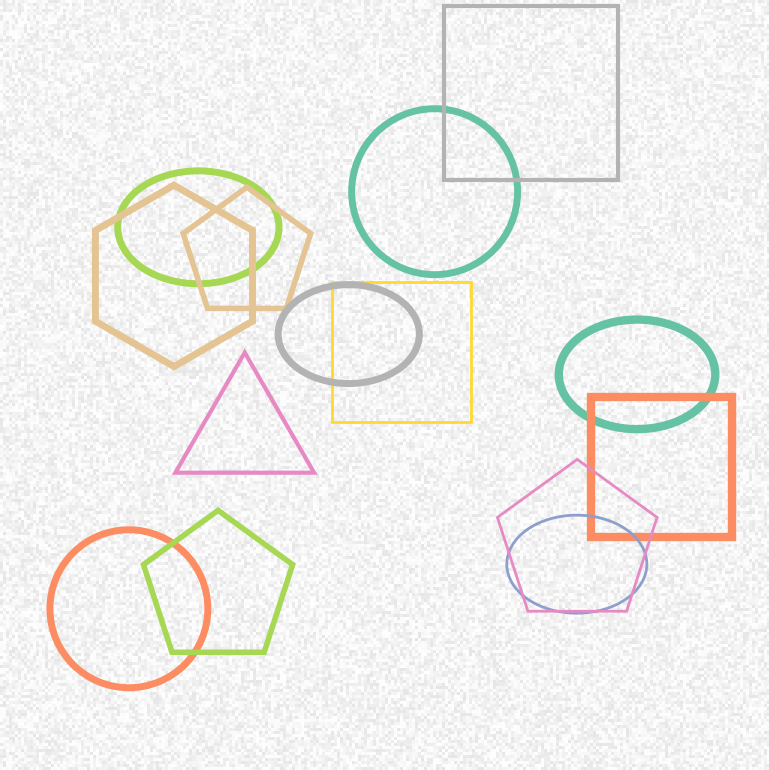[{"shape": "oval", "thickness": 3, "radius": 0.51, "center": [0.827, 0.514]}, {"shape": "circle", "thickness": 2.5, "radius": 0.54, "center": [0.564, 0.751]}, {"shape": "circle", "thickness": 2.5, "radius": 0.51, "center": [0.167, 0.209]}, {"shape": "square", "thickness": 3, "radius": 0.46, "center": [0.859, 0.393]}, {"shape": "oval", "thickness": 1, "radius": 0.45, "center": [0.749, 0.267]}, {"shape": "triangle", "thickness": 1.5, "radius": 0.52, "center": [0.318, 0.438]}, {"shape": "pentagon", "thickness": 1, "radius": 0.55, "center": [0.75, 0.294]}, {"shape": "pentagon", "thickness": 2, "radius": 0.51, "center": [0.283, 0.235]}, {"shape": "oval", "thickness": 2.5, "radius": 0.52, "center": [0.258, 0.705]}, {"shape": "square", "thickness": 1, "radius": 0.45, "center": [0.522, 0.543]}, {"shape": "pentagon", "thickness": 2, "radius": 0.44, "center": [0.321, 0.67]}, {"shape": "hexagon", "thickness": 2.5, "radius": 0.59, "center": [0.226, 0.642]}, {"shape": "square", "thickness": 1.5, "radius": 0.56, "center": [0.69, 0.879]}, {"shape": "oval", "thickness": 2.5, "radius": 0.46, "center": [0.453, 0.566]}]